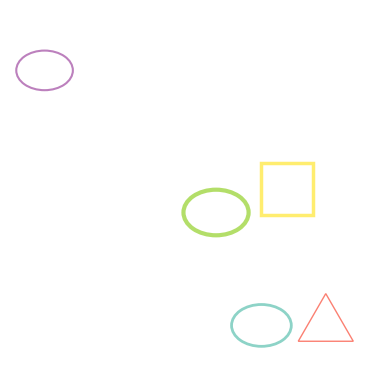[{"shape": "oval", "thickness": 2, "radius": 0.39, "center": [0.679, 0.155]}, {"shape": "triangle", "thickness": 1, "radius": 0.41, "center": [0.846, 0.155]}, {"shape": "oval", "thickness": 3, "radius": 0.42, "center": [0.561, 0.448]}, {"shape": "oval", "thickness": 1.5, "radius": 0.37, "center": [0.116, 0.817]}, {"shape": "square", "thickness": 2.5, "radius": 0.34, "center": [0.746, 0.509]}]